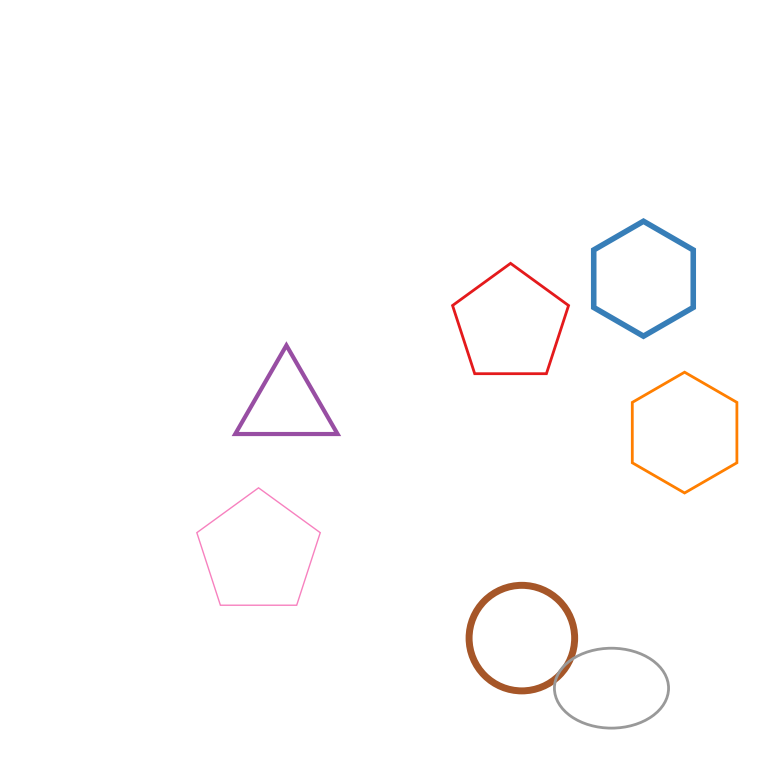[{"shape": "pentagon", "thickness": 1, "radius": 0.4, "center": [0.663, 0.579]}, {"shape": "hexagon", "thickness": 2, "radius": 0.37, "center": [0.836, 0.638]}, {"shape": "triangle", "thickness": 1.5, "radius": 0.38, "center": [0.372, 0.475]}, {"shape": "hexagon", "thickness": 1, "radius": 0.39, "center": [0.889, 0.438]}, {"shape": "circle", "thickness": 2.5, "radius": 0.34, "center": [0.678, 0.171]}, {"shape": "pentagon", "thickness": 0.5, "radius": 0.42, "center": [0.336, 0.282]}, {"shape": "oval", "thickness": 1, "radius": 0.37, "center": [0.794, 0.106]}]